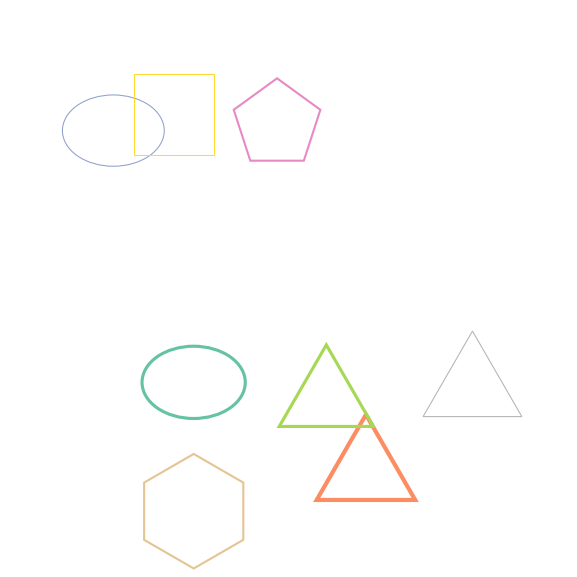[{"shape": "oval", "thickness": 1.5, "radius": 0.45, "center": [0.335, 0.337]}, {"shape": "triangle", "thickness": 2, "radius": 0.49, "center": [0.634, 0.183]}, {"shape": "oval", "thickness": 0.5, "radius": 0.44, "center": [0.196, 0.773]}, {"shape": "pentagon", "thickness": 1, "radius": 0.39, "center": [0.48, 0.785]}, {"shape": "triangle", "thickness": 1.5, "radius": 0.47, "center": [0.565, 0.308]}, {"shape": "square", "thickness": 0.5, "radius": 0.35, "center": [0.301, 0.801]}, {"shape": "hexagon", "thickness": 1, "radius": 0.5, "center": [0.335, 0.114]}, {"shape": "triangle", "thickness": 0.5, "radius": 0.49, "center": [0.818, 0.327]}]